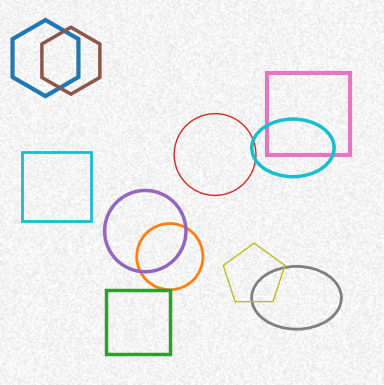[{"shape": "hexagon", "thickness": 3, "radius": 0.49, "center": [0.118, 0.849]}, {"shape": "circle", "thickness": 2, "radius": 0.43, "center": [0.441, 0.333]}, {"shape": "square", "thickness": 2.5, "radius": 0.41, "center": [0.359, 0.164]}, {"shape": "circle", "thickness": 1, "radius": 0.53, "center": [0.559, 0.599]}, {"shape": "circle", "thickness": 2.5, "radius": 0.53, "center": [0.377, 0.4]}, {"shape": "hexagon", "thickness": 2.5, "radius": 0.43, "center": [0.184, 0.842]}, {"shape": "square", "thickness": 3, "radius": 0.54, "center": [0.801, 0.704]}, {"shape": "oval", "thickness": 2, "radius": 0.58, "center": [0.77, 0.226]}, {"shape": "pentagon", "thickness": 1, "radius": 0.42, "center": [0.66, 0.285]}, {"shape": "oval", "thickness": 2.5, "radius": 0.53, "center": [0.761, 0.616]}, {"shape": "square", "thickness": 2, "radius": 0.45, "center": [0.147, 0.516]}]